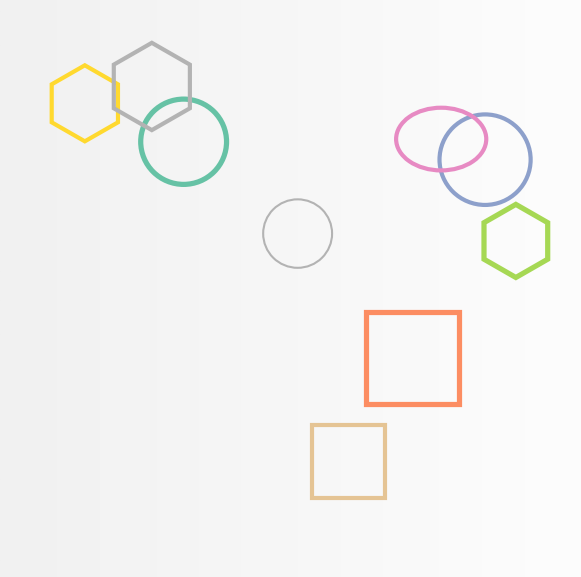[{"shape": "circle", "thickness": 2.5, "radius": 0.37, "center": [0.316, 0.754]}, {"shape": "square", "thickness": 2.5, "radius": 0.4, "center": [0.709, 0.379]}, {"shape": "circle", "thickness": 2, "radius": 0.39, "center": [0.835, 0.723]}, {"shape": "oval", "thickness": 2, "radius": 0.39, "center": [0.759, 0.758]}, {"shape": "hexagon", "thickness": 2.5, "radius": 0.32, "center": [0.887, 0.582]}, {"shape": "hexagon", "thickness": 2, "radius": 0.33, "center": [0.146, 0.82]}, {"shape": "square", "thickness": 2, "radius": 0.32, "center": [0.599, 0.199]}, {"shape": "hexagon", "thickness": 2, "radius": 0.38, "center": [0.261, 0.849]}, {"shape": "circle", "thickness": 1, "radius": 0.3, "center": [0.512, 0.595]}]